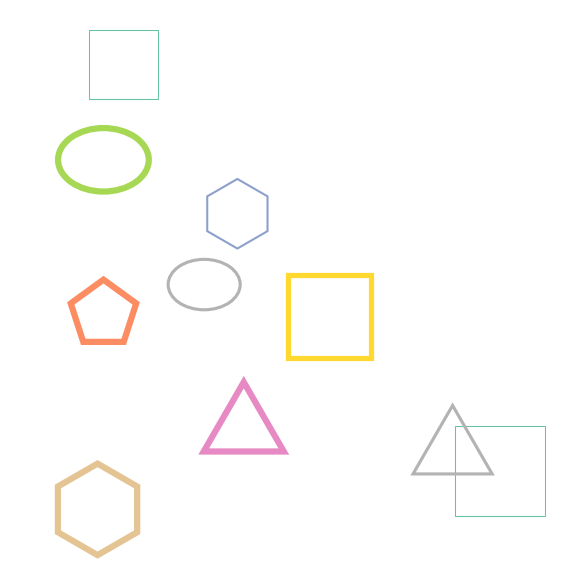[{"shape": "square", "thickness": 0.5, "radius": 0.3, "center": [0.214, 0.888]}, {"shape": "square", "thickness": 0.5, "radius": 0.39, "center": [0.866, 0.183]}, {"shape": "pentagon", "thickness": 3, "radius": 0.3, "center": [0.179, 0.455]}, {"shape": "hexagon", "thickness": 1, "radius": 0.3, "center": [0.411, 0.629]}, {"shape": "triangle", "thickness": 3, "radius": 0.4, "center": [0.422, 0.257]}, {"shape": "oval", "thickness": 3, "radius": 0.39, "center": [0.179, 0.722]}, {"shape": "square", "thickness": 2.5, "radius": 0.36, "center": [0.571, 0.451]}, {"shape": "hexagon", "thickness": 3, "radius": 0.4, "center": [0.169, 0.117]}, {"shape": "triangle", "thickness": 1.5, "radius": 0.4, "center": [0.784, 0.218]}, {"shape": "oval", "thickness": 1.5, "radius": 0.31, "center": [0.354, 0.506]}]